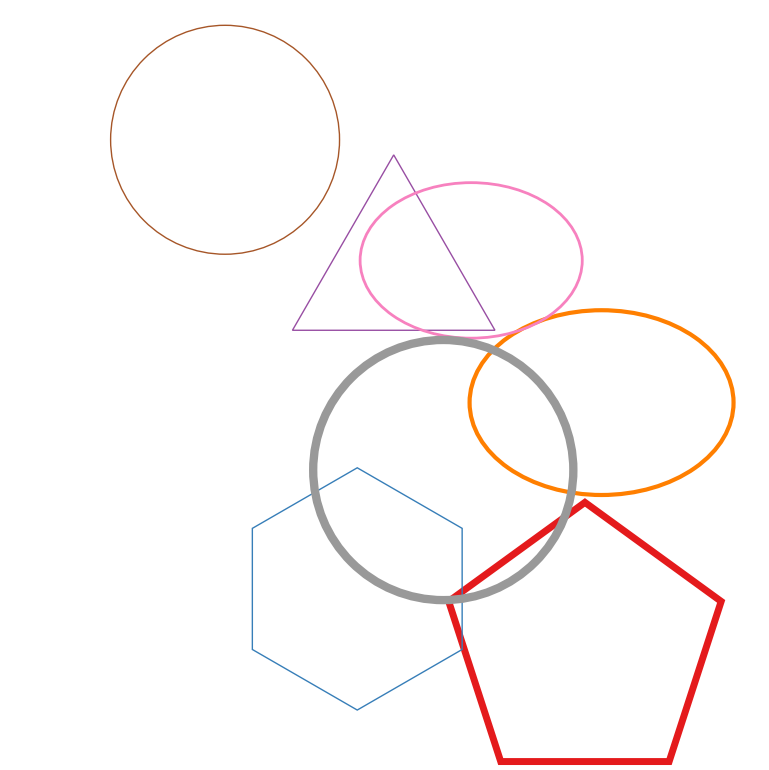[{"shape": "pentagon", "thickness": 2.5, "radius": 0.93, "center": [0.76, 0.161]}, {"shape": "hexagon", "thickness": 0.5, "radius": 0.79, "center": [0.464, 0.235]}, {"shape": "triangle", "thickness": 0.5, "radius": 0.76, "center": [0.511, 0.647]}, {"shape": "oval", "thickness": 1.5, "radius": 0.86, "center": [0.781, 0.477]}, {"shape": "circle", "thickness": 0.5, "radius": 0.74, "center": [0.292, 0.818]}, {"shape": "oval", "thickness": 1, "radius": 0.72, "center": [0.612, 0.662]}, {"shape": "circle", "thickness": 3, "radius": 0.84, "center": [0.576, 0.39]}]